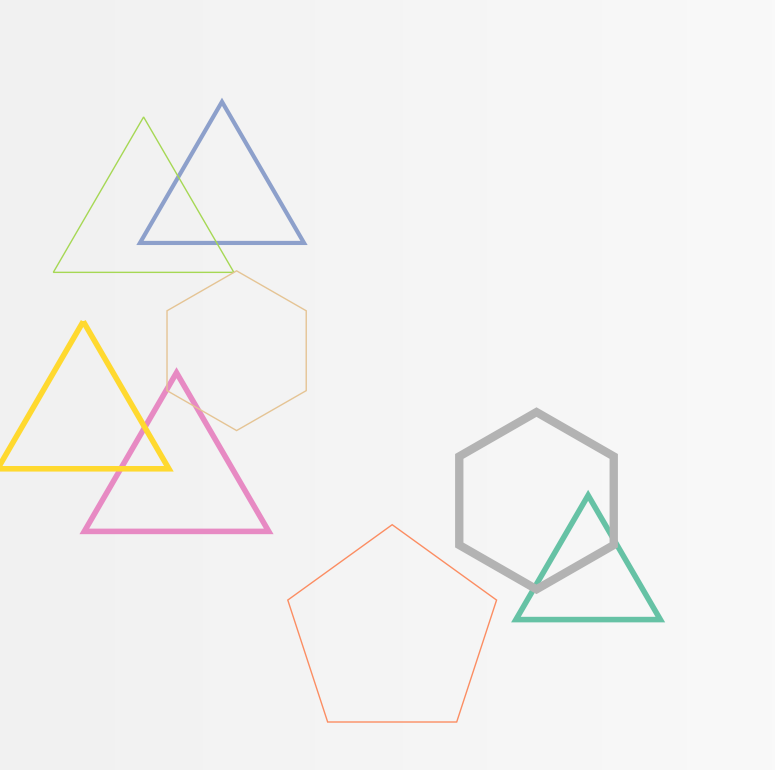[{"shape": "triangle", "thickness": 2, "radius": 0.54, "center": [0.759, 0.249]}, {"shape": "pentagon", "thickness": 0.5, "radius": 0.71, "center": [0.506, 0.177]}, {"shape": "triangle", "thickness": 1.5, "radius": 0.61, "center": [0.286, 0.746]}, {"shape": "triangle", "thickness": 2, "radius": 0.69, "center": [0.228, 0.379]}, {"shape": "triangle", "thickness": 0.5, "radius": 0.67, "center": [0.185, 0.714]}, {"shape": "triangle", "thickness": 2, "radius": 0.64, "center": [0.107, 0.455]}, {"shape": "hexagon", "thickness": 0.5, "radius": 0.52, "center": [0.305, 0.545]}, {"shape": "hexagon", "thickness": 3, "radius": 0.58, "center": [0.692, 0.35]}]